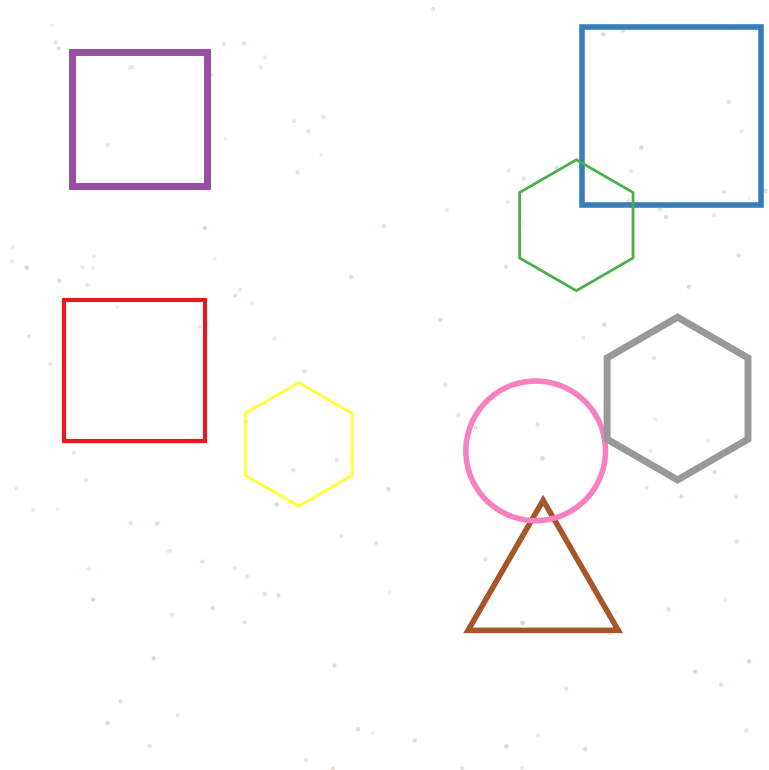[{"shape": "square", "thickness": 1.5, "radius": 0.46, "center": [0.175, 0.519]}, {"shape": "square", "thickness": 2, "radius": 0.58, "center": [0.872, 0.849]}, {"shape": "hexagon", "thickness": 1, "radius": 0.43, "center": [0.748, 0.707]}, {"shape": "square", "thickness": 2.5, "radius": 0.44, "center": [0.181, 0.845]}, {"shape": "hexagon", "thickness": 1, "radius": 0.4, "center": [0.388, 0.423]}, {"shape": "triangle", "thickness": 2, "radius": 0.56, "center": [0.705, 0.238]}, {"shape": "circle", "thickness": 2, "radius": 0.45, "center": [0.696, 0.414]}, {"shape": "hexagon", "thickness": 2.5, "radius": 0.53, "center": [0.88, 0.482]}]